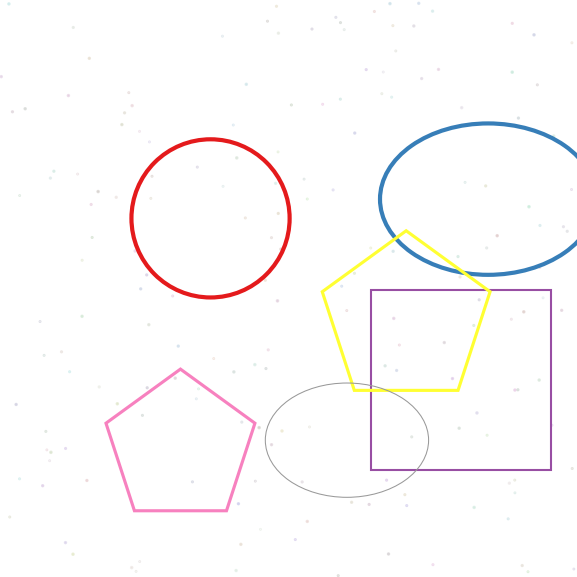[{"shape": "circle", "thickness": 2, "radius": 0.68, "center": [0.365, 0.621]}, {"shape": "oval", "thickness": 2, "radius": 0.94, "center": [0.845, 0.654]}, {"shape": "square", "thickness": 1, "radius": 0.78, "center": [0.798, 0.341]}, {"shape": "pentagon", "thickness": 1.5, "radius": 0.76, "center": [0.703, 0.447]}, {"shape": "pentagon", "thickness": 1.5, "radius": 0.68, "center": [0.312, 0.224]}, {"shape": "oval", "thickness": 0.5, "radius": 0.71, "center": [0.601, 0.237]}]